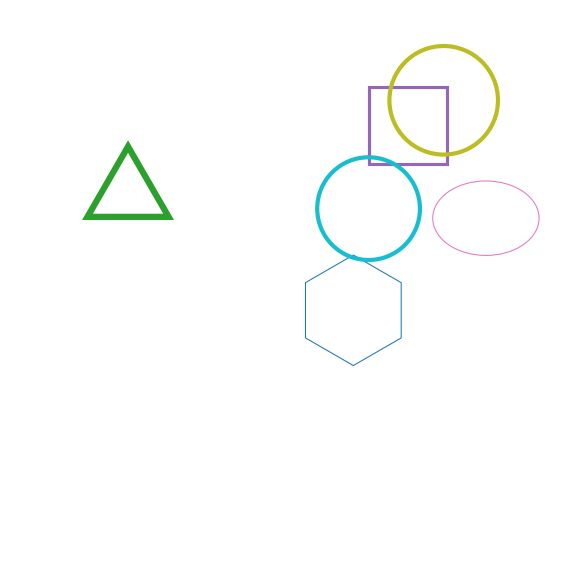[{"shape": "hexagon", "thickness": 0.5, "radius": 0.48, "center": [0.612, 0.462]}, {"shape": "triangle", "thickness": 3, "radius": 0.41, "center": [0.222, 0.664]}, {"shape": "square", "thickness": 1.5, "radius": 0.33, "center": [0.707, 0.782]}, {"shape": "oval", "thickness": 0.5, "radius": 0.46, "center": [0.841, 0.621]}, {"shape": "circle", "thickness": 2, "radius": 0.47, "center": [0.768, 0.825]}, {"shape": "circle", "thickness": 2, "radius": 0.44, "center": [0.638, 0.638]}]